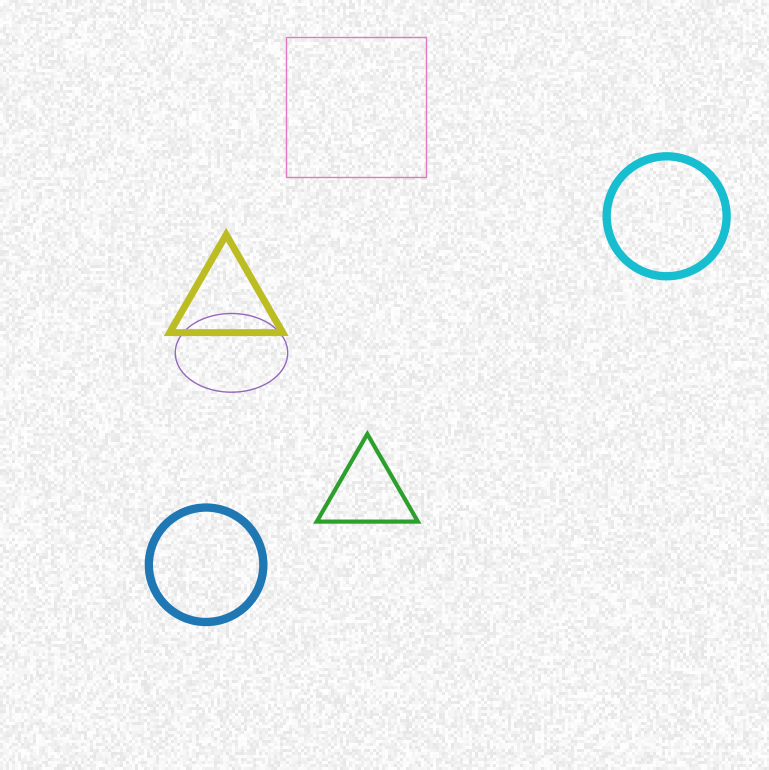[{"shape": "circle", "thickness": 3, "radius": 0.37, "center": [0.268, 0.267]}, {"shape": "triangle", "thickness": 1.5, "radius": 0.38, "center": [0.477, 0.36]}, {"shape": "oval", "thickness": 0.5, "radius": 0.37, "center": [0.301, 0.542]}, {"shape": "square", "thickness": 0.5, "radius": 0.45, "center": [0.463, 0.861]}, {"shape": "triangle", "thickness": 2.5, "radius": 0.42, "center": [0.294, 0.61]}, {"shape": "circle", "thickness": 3, "radius": 0.39, "center": [0.866, 0.719]}]